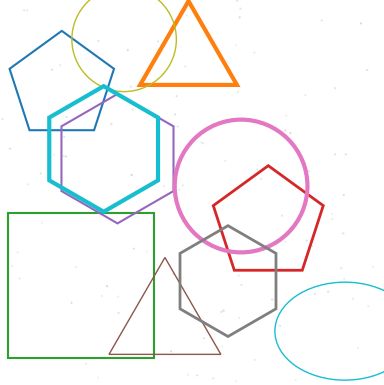[{"shape": "pentagon", "thickness": 1.5, "radius": 0.71, "center": [0.16, 0.777]}, {"shape": "triangle", "thickness": 3, "radius": 0.73, "center": [0.49, 0.852]}, {"shape": "square", "thickness": 1.5, "radius": 0.95, "center": [0.21, 0.259]}, {"shape": "pentagon", "thickness": 2, "radius": 0.75, "center": [0.697, 0.42]}, {"shape": "hexagon", "thickness": 1.5, "radius": 0.84, "center": [0.305, 0.588]}, {"shape": "triangle", "thickness": 1, "radius": 0.84, "center": [0.428, 0.163]}, {"shape": "circle", "thickness": 3, "radius": 0.86, "center": [0.626, 0.517]}, {"shape": "hexagon", "thickness": 2, "radius": 0.72, "center": [0.592, 0.27]}, {"shape": "circle", "thickness": 1, "radius": 0.68, "center": [0.322, 0.898]}, {"shape": "oval", "thickness": 1, "radius": 0.91, "center": [0.896, 0.14]}, {"shape": "hexagon", "thickness": 3, "radius": 0.82, "center": [0.269, 0.613]}]